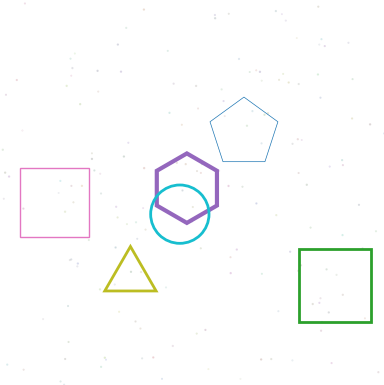[{"shape": "pentagon", "thickness": 0.5, "radius": 0.46, "center": [0.634, 0.655]}, {"shape": "square", "thickness": 2, "radius": 0.47, "center": [0.87, 0.259]}, {"shape": "hexagon", "thickness": 3, "radius": 0.45, "center": [0.485, 0.511]}, {"shape": "square", "thickness": 1, "radius": 0.45, "center": [0.142, 0.474]}, {"shape": "triangle", "thickness": 2, "radius": 0.39, "center": [0.339, 0.283]}, {"shape": "circle", "thickness": 2, "radius": 0.38, "center": [0.467, 0.444]}]